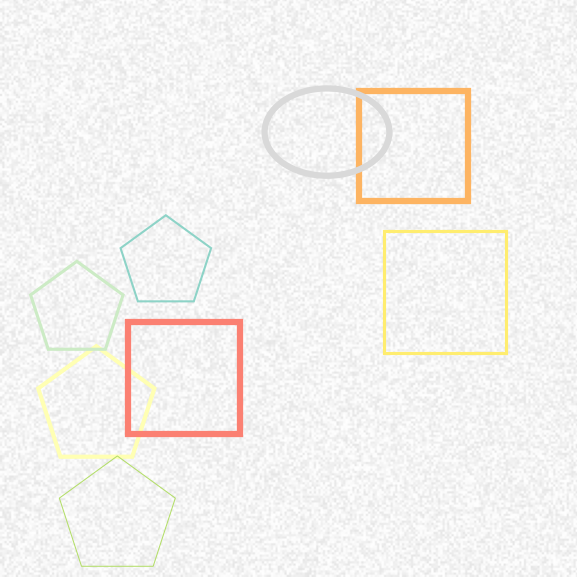[{"shape": "pentagon", "thickness": 1, "radius": 0.41, "center": [0.287, 0.544]}, {"shape": "pentagon", "thickness": 2, "radius": 0.53, "center": [0.167, 0.294]}, {"shape": "square", "thickness": 3, "radius": 0.48, "center": [0.319, 0.345]}, {"shape": "square", "thickness": 3, "radius": 0.48, "center": [0.716, 0.746]}, {"shape": "pentagon", "thickness": 0.5, "radius": 0.53, "center": [0.203, 0.104]}, {"shape": "oval", "thickness": 3, "radius": 0.54, "center": [0.566, 0.77]}, {"shape": "pentagon", "thickness": 1.5, "radius": 0.42, "center": [0.133, 0.462]}, {"shape": "square", "thickness": 1.5, "radius": 0.53, "center": [0.771, 0.494]}]